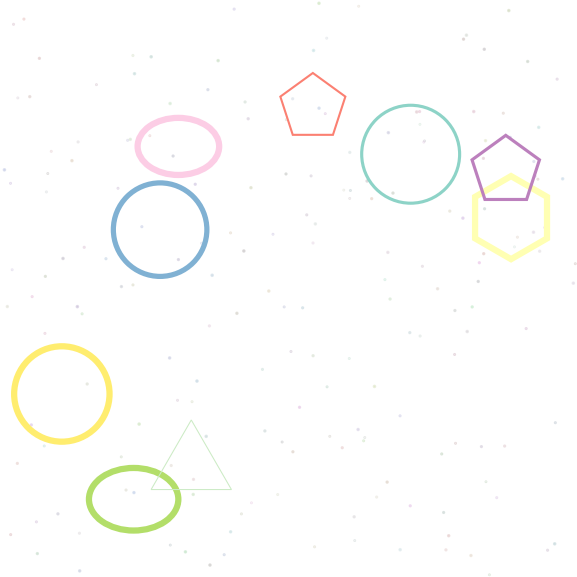[{"shape": "circle", "thickness": 1.5, "radius": 0.42, "center": [0.711, 0.732]}, {"shape": "hexagon", "thickness": 3, "radius": 0.36, "center": [0.885, 0.622]}, {"shape": "pentagon", "thickness": 1, "radius": 0.3, "center": [0.542, 0.814]}, {"shape": "circle", "thickness": 2.5, "radius": 0.4, "center": [0.277, 0.601]}, {"shape": "oval", "thickness": 3, "radius": 0.39, "center": [0.231, 0.135]}, {"shape": "oval", "thickness": 3, "radius": 0.35, "center": [0.309, 0.746]}, {"shape": "pentagon", "thickness": 1.5, "radius": 0.31, "center": [0.876, 0.703]}, {"shape": "triangle", "thickness": 0.5, "radius": 0.4, "center": [0.331, 0.192]}, {"shape": "circle", "thickness": 3, "radius": 0.41, "center": [0.107, 0.317]}]